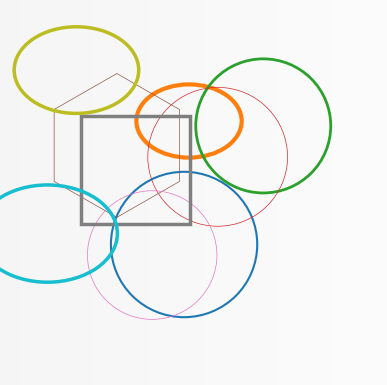[{"shape": "circle", "thickness": 1.5, "radius": 0.94, "center": [0.475, 0.365]}, {"shape": "oval", "thickness": 3, "radius": 0.68, "center": [0.488, 0.686]}, {"shape": "circle", "thickness": 2, "radius": 0.87, "center": [0.679, 0.673]}, {"shape": "circle", "thickness": 0.5, "radius": 0.9, "center": [0.562, 0.593]}, {"shape": "hexagon", "thickness": 0.5, "radius": 0.93, "center": [0.302, 0.622]}, {"shape": "circle", "thickness": 0.5, "radius": 0.84, "center": [0.393, 0.338]}, {"shape": "square", "thickness": 2.5, "radius": 0.7, "center": [0.35, 0.559]}, {"shape": "oval", "thickness": 2.5, "radius": 0.8, "center": [0.197, 0.818]}, {"shape": "oval", "thickness": 2.5, "radius": 0.9, "center": [0.122, 0.393]}]